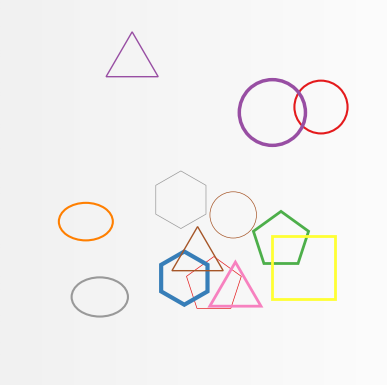[{"shape": "pentagon", "thickness": 0.5, "radius": 0.37, "center": [0.552, 0.259]}, {"shape": "circle", "thickness": 1.5, "radius": 0.34, "center": [0.828, 0.722]}, {"shape": "hexagon", "thickness": 3, "radius": 0.35, "center": [0.476, 0.278]}, {"shape": "pentagon", "thickness": 2, "radius": 0.37, "center": [0.725, 0.376]}, {"shape": "triangle", "thickness": 1, "radius": 0.39, "center": [0.341, 0.84]}, {"shape": "circle", "thickness": 2.5, "radius": 0.43, "center": [0.703, 0.708]}, {"shape": "oval", "thickness": 1.5, "radius": 0.35, "center": [0.222, 0.424]}, {"shape": "square", "thickness": 2, "radius": 0.41, "center": [0.783, 0.306]}, {"shape": "circle", "thickness": 0.5, "radius": 0.3, "center": [0.602, 0.442]}, {"shape": "triangle", "thickness": 1, "radius": 0.38, "center": [0.51, 0.335]}, {"shape": "triangle", "thickness": 2, "radius": 0.38, "center": [0.607, 0.243]}, {"shape": "oval", "thickness": 1.5, "radius": 0.36, "center": [0.257, 0.229]}, {"shape": "hexagon", "thickness": 0.5, "radius": 0.37, "center": [0.467, 0.481]}]